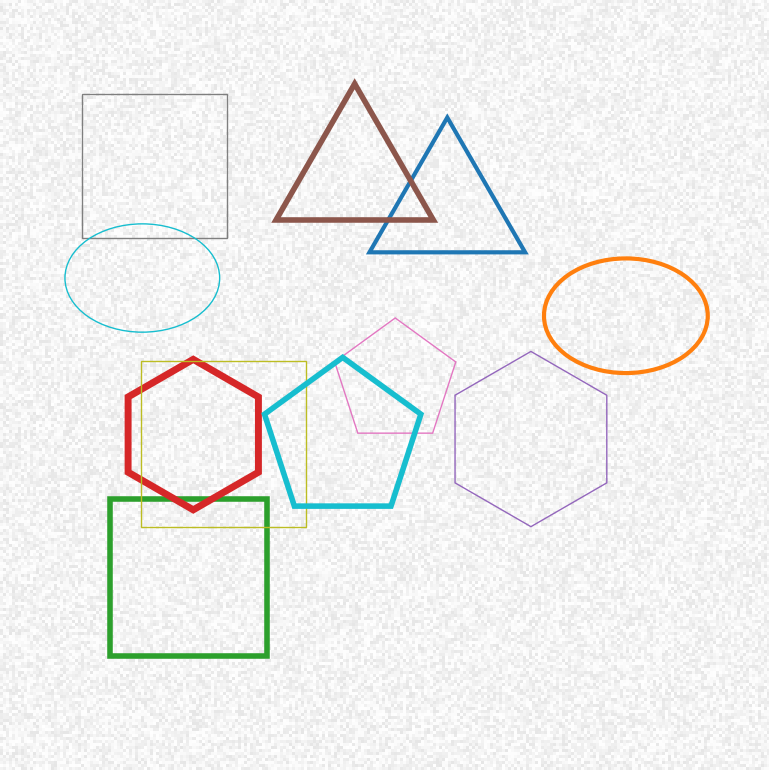[{"shape": "triangle", "thickness": 1.5, "radius": 0.58, "center": [0.581, 0.731]}, {"shape": "oval", "thickness": 1.5, "radius": 0.53, "center": [0.813, 0.59]}, {"shape": "square", "thickness": 2, "radius": 0.51, "center": [0.244, 0.25]}, {"shape": "hexagon", "thickness": 2.5, "radius": 0.49, "center": [0.251, 0.436]}, {"shape": "hexagon", "thickness": 0.5, "radius": 0.57, "center": [0.69, 0.43]}, {"shape": "triangle", "thickness": 2, "radius": 0.59, "center": [0.461, 0.773]}, {"shape": "pentagon", "thickness": 0.5, "radius": 0.41, "center": [0.513, 0.504]}, {"shape": "square", "thickness": 0.5, "radius": 0.47, "center": [0.201, 0.785]}, {"shape": "square", "thickness": 0.5, "radius": 0.54, "center": [0.29, 0.424]}, {"shape": "pentagon", "thickness": 2, "radius": 0.53, "center": [0.445, 0.429]}, {"shape": "oval", "thickness": 0.5, "radius": 0.5, "center": [0.185, 0.639]}]